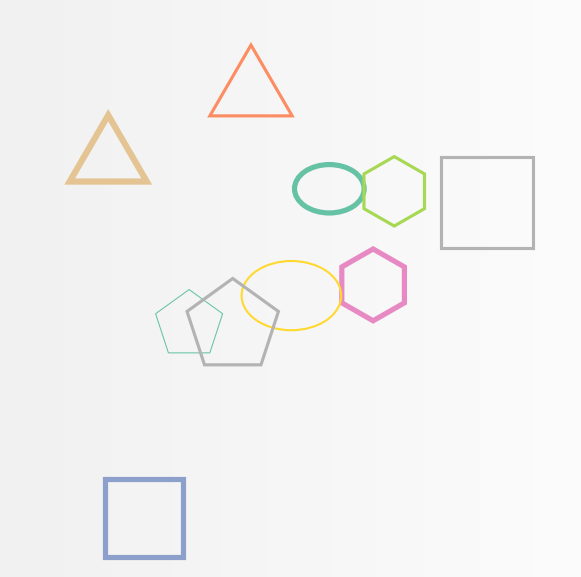[{"shape": "oval", "thickness": 2.5, "radius": 0.3, "center": [0.567, 0.672]}, {"shape": "pentagon", "thickness": 0.5, "radius": 0.3, "center": [0.325, 0.437]}, {"shape": "triangle", "thickness": 1.5, "radius": 0.41, "center": [0.432, 0.839]}, {"shape": "square", "thickness": 2.5, "radius": 0.33, "center": [0.248, 0.102]}, {"shape": "hexagon", "thickness": 2.5, "radius": 0.31, "center": [0.642, 0.506]}, {"shape": "hexagon", "thickness": 1.5, "radius": 0.3, "center": [0.678, 0.668]}, {"shape": "oval", "thickness": 1, "radius": 0.43, "center": [0.501, 0.487]}, {"shape": "triangle", "thickness": 3, "radius": 0.38, "center": [0.186, 0.723]}, {"shape": "pentagon", "thickness": 1.5, "radius": 0.41, "center": [0.4, 0.434]}, {"shape": "square", "thickness": 1.5, "radius": 0.4, "center": [0.838, 0.649]}]